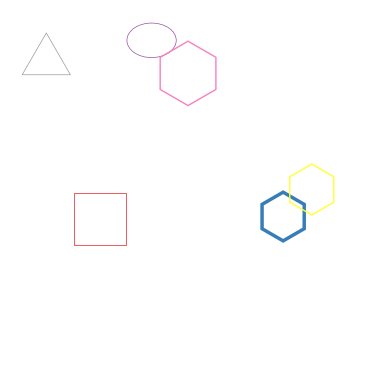[{"shape": "square", "thickness": 0.5, "radius": 0.34, "center": [0.26, 0.431]}, {"shape": "hexagon", "thickness": 2.5, "radius": 0.32, "center": [0.735, 0.438]}, {"shape": "oval", "thickness": 0.5, "radius": 0.32, "center": [0.394, 0.895]}, {"shape": "hexagon", "thickness": 1, "radius": 0.33, "center": [0.81, 0.508]}, {"shape": "hexagon", "thickness": 1, "radius": 0.42, "center": [0.488, 0.809]}, {"shape": "triangle", "thickness": 0.5, "radius": 0.36, "center": [0.12, 0.842]}]